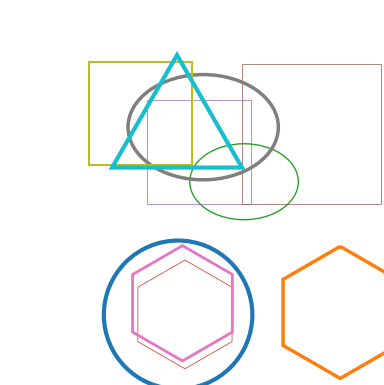[{"shape": "circle", "thickness": 3, "radius": 0.96, "center": [0.463, 0.182]}, {"shape": "hexagon", "thickness": 2.5, "radius": 0.86, "center": [0.884, 0.189]}, {"shape": "oval", "thickness": 1, "radius": 0.7, "center": [0.634, 0.528]}, {"shape": "hexagon", "thickness": 0.5, "radius": 0.71, "center": [0.48, 0.183]}, {"shape": "square", "thickness": 0.5, "radius": 0.67, "center": [0.516, 0.606]}, {"shape": "square", "thickness": 0.5, "radius": 0.91, "center": [0.809, 0.652]}, {"shape": "hexagon", "thickness": 2, "radius": 0.75, "center": [0.474, 0.212]}, {"shape": "oval", "thickness": 2.5, "radius": 0.98, "center": [0.528, 0.67]}, {"shape": "square", "thickness": 1.5, "radius": 0.67, "center": [0.364, 0.706]}, {"shape": "triangle", "thickness": 3, "radius": 0.97, "center": [0.46, 0.662]}]